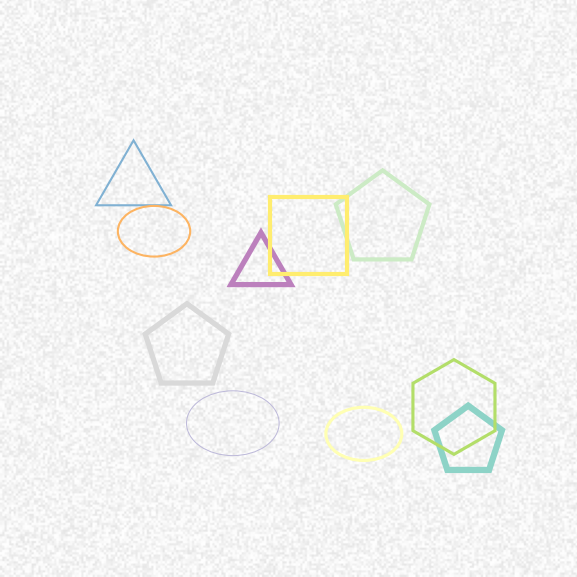[{"shape": "pentagon", "thickness": 3, "radius": 0.31, "center": [0.811, 0.235]}, {"shape": "oval", "thickness": 1.5, "radius": 0.33, "center": [0.63, 0.248]}, {"shape": "oval", "thickness": 0.5, "radius": 0.4, "center": [0.403, 0.266]}, {"shape": "triangle", "thickness": 1, "radius": 0.37, "center": [0.231, 0.681]}, {"shape": "oval", "thickness": 1, "radius": 0.31, "center": [0.267, 0.599]}, {"shape": "hexagon", "thickness": 1.5, "radius": 0.41, "center": [0.786, 0.294]}, {"shape": "pentagon", "thickness": 2.5, "radius": 0.38, "center": [0.324, 0.397]}, {"shape": "triangle", "thickness": 2.5, "radius": 0.3, "center": [0.452, 0.536]}, {"shape": "pentagon", "thickness": 2, "radius": 0.43, "center": [0.663, 0.619]}, {"shape": "square", "thickness": 2, "radius": 0.33, "center": [0.534, 0.591]}]